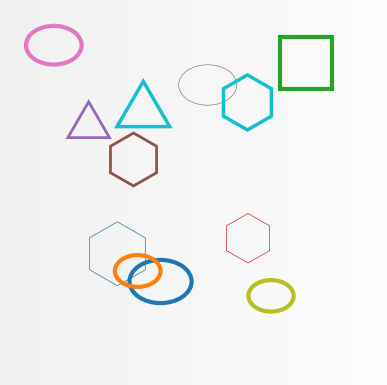[{"shape": "hexagon", "thickness": 0.5, "radius": 0.42, "center": [0.303, 0.341]}, {"shape": "oval", "thickness": 3, "radius": 0.4, "center": [0.414, 0.269]}, {"shape": "oval", "thickness": 3, "radius": 0.29, "center": [0.355, 0.296]}, {"shape": "square", "thickness": 3, "radius": 0.34, "center": [0.79, 0.837]}, {"shape": "hexagon", "thickness": 0.5, "radius": 0.32, "center": [0.64, 0.381]}, {"shape": "triangle", "thickness": 2, "radius": 0.31, "center": [0.229, 0.674]}, {"shape": "hexagon", "thickness": 2, "radius": 0.34, "center": [0.345, 0.586]}, {"shape": "oval", "thickness": 3, "radius": 0.36, "center": [0.139, 0.883]}, {"shape": "oval", "thickness": 0.5, "radius": 0.38, "center": [0.536, 0.779]}, {"shape": "oval", "thickness": 3, "radius": 0.29, "center": [0.699, 0.232]}, {"shape": "hexagon", "thickness": 2.5, "radius": 0.36, "center": [0.639, 0.734]}, {"shape": "triangle", "thickness": 2.5, "radius": 0.39, "center": [0.37, 0.71]}]